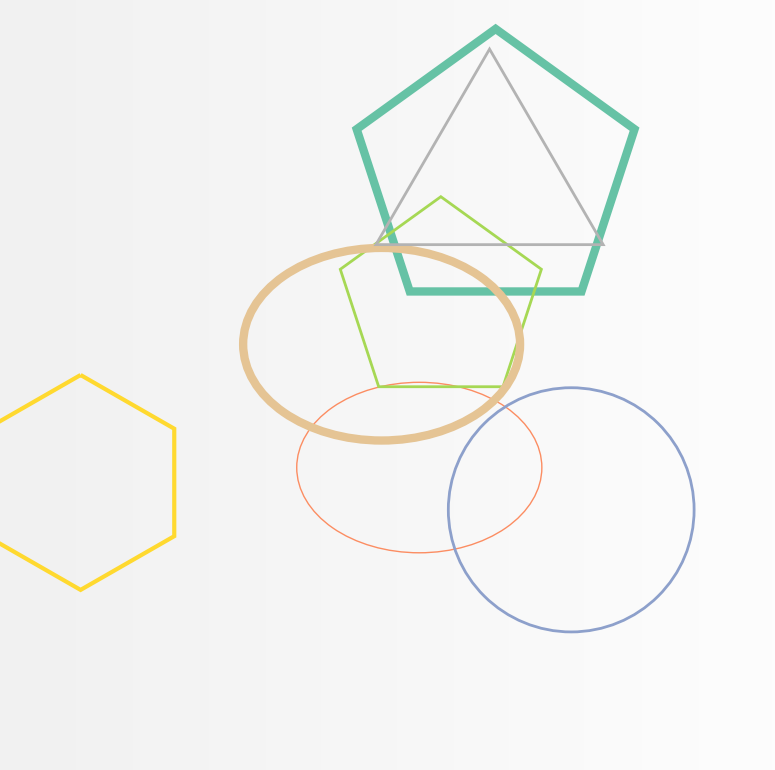[{"shape": "pentagon", "thickness": 3, "radius": 0.94, "center": [0.64, 0.774]}, {"shape": "oval", "thickness": 0.5, "radius": 0.79, "center": [0.541, 0.393]}, {"shape": "circle", "thickness": 1, "radius": 0.79, "center": [0.737, 0.338]}, {"shape": "pentagon", "thickness": 1, "radius": 0.68, "center": [0.569, 0.608]}, {"shape": "hexagon", "thickness": 1.5, "radius": 0.7, "center": [0.104, 0.373]}, {"shape": "oval", "thickness": 3, "radius": 0.89, "center": [0.492, 0.553]}, {"shape": "triangle", "thickness": 1, "radius": 0.85, "center": [0.632, 0.767]}]